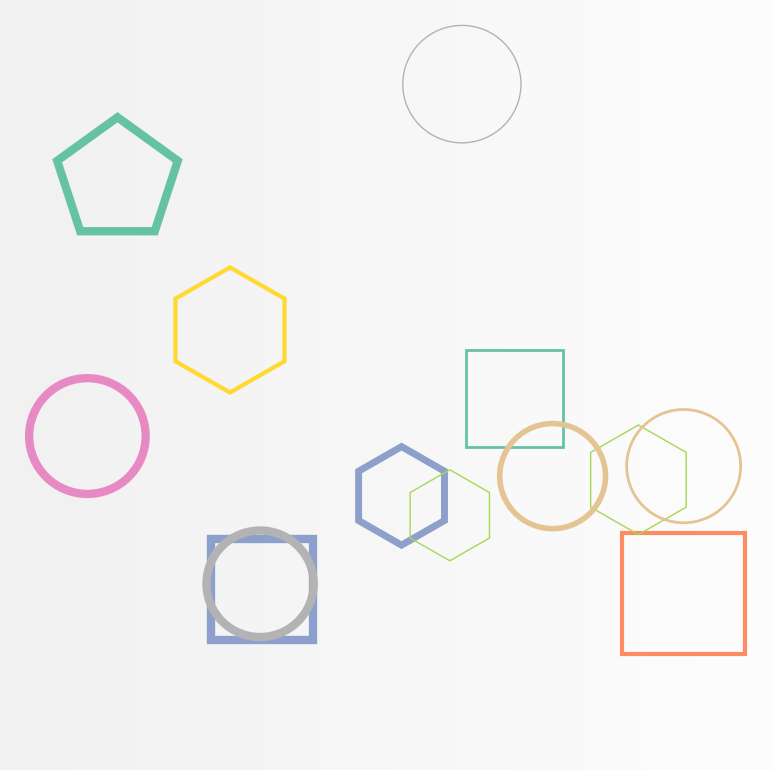[{"shape": "pentagon", "thickness": 3, "radius": 0.41, "center": [0.152, 0.766]}, {"shape": "square", "thickness": 1, "radius": 0.31, "center": [0.664, 0.482]}, {"shape": "square", "thickness": 1.5, "radius": 0.39, "center": [0.882, 0.229]}, {"shape": "square", "thickness": 3, "radius": 0.33, "center": [0.338, 0.234]}, {"shape": "hexagon", "thickness": 2.5, "radius": 0.32, "center": [0.518, 0.356]}, {"shape": "circle", "thickness": 3, "radius": 0.38, "center": [0.113, 0.434]}, {"shape": "hexagon", "thickness": 0.5, "radius": 0.3, "center": [0.58, 0.331]}, {"shape": "hexagon", "thickness": 0.5, "radius": 0.36, "center": [0.824, 0.377]}, {"shape": "hexagon", "thickness": 1.5, "radius": 0.41, "center": [0.297, 0.571]}, {"shape": "circle", "thickness": 1, "radius": 0.37, "center": [0.882, 0.395]}, {"shape": "circle", "thickness": 2, "radius": 0.34, "center": [0.713, 0.382]}, {"shape": "circle", "thickness": 3, "radius": 0.35, "center": [0.336, 0.242]}, {"shape": "circle", "thickness": 0.5, "radius": 0.38, "center": [0.596, 0.891]}]